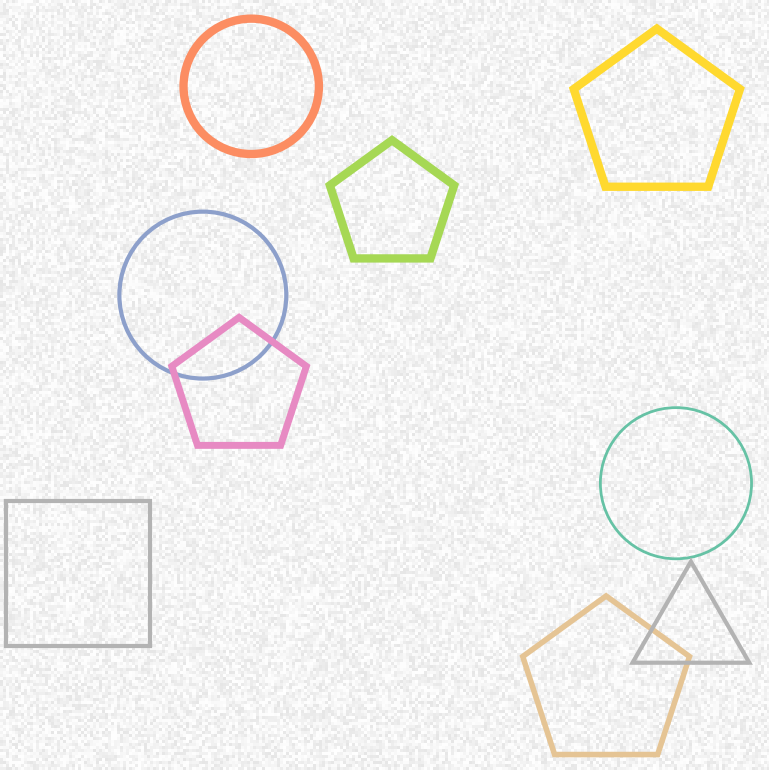[{"shape": "circle", "thickness": 1, "radius": 0.49, "center": [0.878, 0.372]}, {"shape": "circle", "thickness": 3, "radius": 0.44, "center": [0.326, 0.888]}, {"shape": "circle", "thickness": 1.5, "radius": 0.54, "center": [0.263, 0.617]}, {"shape": "pentagon", "thickness": 2.5, "radius": 0.46, "center": [0.31, 0.496]}, {"shape": "pentagon", "thickness": 3, "radius": 0.42, "center": [0.509, 0.733]}, {"shape": "pentagon", "thickness": 3, "radius": 0.57, "center": [0.853, 0.849]}, {"shape": "pentagon", "thickness": 2, "radius": 0.57, "center": [0.787, 0.112]}, {"shape": "square", "thickness": 1.5, "radius": 0.47, "center": [0.101, 0.255]}, {"shape": "triangle", "thickness": 1.5, "radius": 0.44, "center": [0.897, 0.183]}]